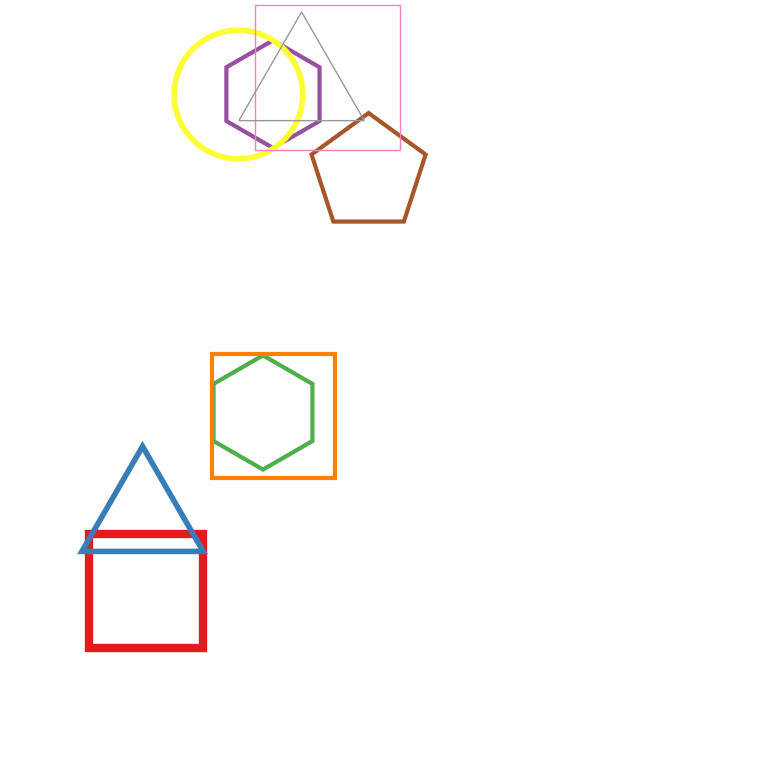[{"shape": "square", "thickness": 3, "radius": 0.37, "center": [0.19, 0.233]}, {"shape": "triangle", "thickness": 2, "radius": 0.45, "center": [0.185, 0.329]}, {"shape": "hexagon", "thickness": 1.5, "radius": 0.37, "center": [0.342, 0.464]}, {"shape": "hexagon", "thickness": 1.5, "radius": 0.35, "center": [0.355, 0.878]}, {"shape": "square", "thickness": 1.5, "radius": 0.4, "center": [0.355, 0.459]}, {"shape": "circle", "thickness": 2, "radius": 0.42, "center": [0.31, 0.877]}, {"shape": "pentagon", "thickness": 1.5, "radius": 0.39, "center": [0.479, 0.775]}, {"shape": "square", "thickness": 0.5, "radius": 0.47, "center": [0.425, 0.899]}, {"shape": "triangle", "thickness": 0.5, "radius": 0.47, "center": [0.392, 0.89]}]